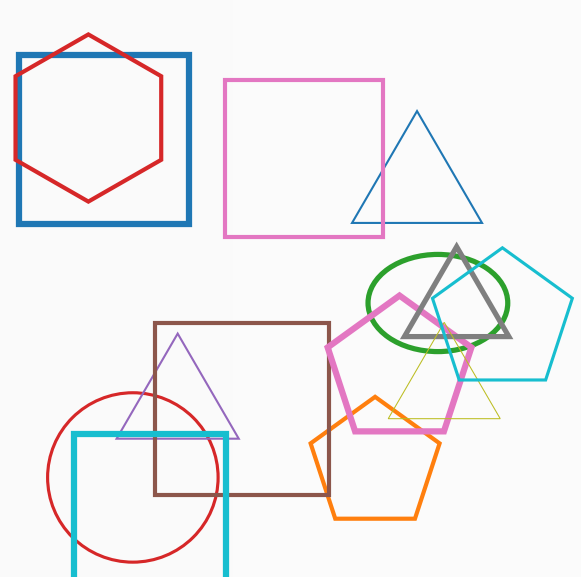[{"shape": "square", "thickness": 3, "radius": 0.73, "center": [0.179, 0.757]}, {"shape": "triangle", "thickness": 1, "radius": 0.65, "center": [0.717, 0.678]}, {"shape": "pentagon", "thickness": 2, "radius": 0.58, "center": [0.645, 0.195]}, {"shape": "oval", "thickness": 2.5, "radius": 0.6, "center": [0.753, 0.474]}, {"shape": "circle", "thickness": 1.5, "radius": 0.73, "center": [0.229, 0.172]}, {"shape": "hexagon", "thickness": 2, "radius": 0.72, "center": [0.152, 0.795]}, {"shape": "triangle", "thickness": 1, "radius": 0.61, "center": [0.306, 0.3]}, {"shape": "square", "thickness": 2, "radius": 0.75, "center": [0.416, 0.291]}, {"shape": "pentagon", "thickness": 3, "radius": 0.65, "center": [0.687, 0.357]}, {"shape": "square", "thickness": 2, "radius": 0.68, "center": [0.523, 0.724]}, {"shape": "triangle", "thickness": 2.5, "radius": 0.52, "center": [0.786, 0.468]}, {"shape": "triangle", "thickness": 0.5, "radius": 0.56, "center": [0.764, 0.33]}, {"shape": "square", "thickness": 3, "radius": 0.66, "center": [0.258, 0.117]}, {"shape": "pentagon", "thickness": 1.5, "radius": 0.63, "center": [0.864, 0.444]}]